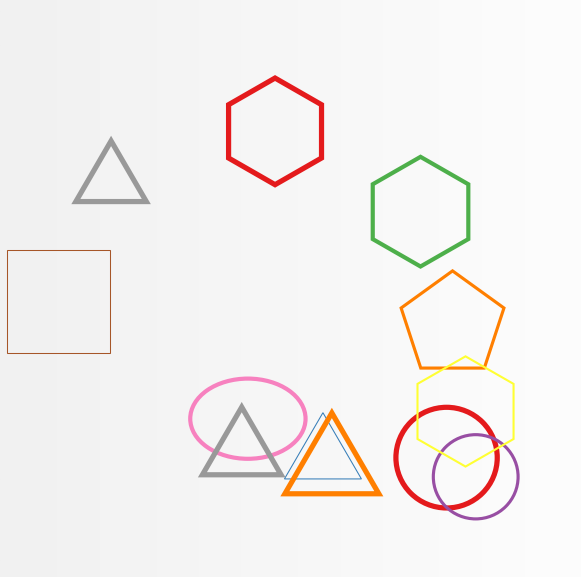[{"shape": "hexagon", "thickness": 2.5, "radius": 0.46, "center": [0.473, 0.772]}, {"shape": "circle", "thickness": 2.5, "radius": 0.44, "center": [0.768, 0.207]}, {"shape": "triangle", "thickness": 0.5, "radius": 0.38, "center": [0.556, 0.208]}, {"shape": "hexagon", "thickness": 2, "radius": 0.47, "center": [0.723, 0.633]}, {"shape": "circle", "thickness": 1.5, "radius": 0.36, "center": [0.818, 0.174]}, {"shape": "pentagon", "thickness": 1.5, "radius": 0.47, "center": [0.779, 0.437]}, {"shape": "triangle", "thickness": 2.5, "radius": 0.47, "center": [0.571, 0.191]}, {"shape": "hexagon", "thickness": 1, "radius": 0.48, "center": [0.801, 0.287]}, {"shape": "square", "thickness": 0.5, "radius": 0.44, "center": [0.1, 0.477]}, {"shape": "oval", "thickness": 2, "radius": 0.5, "center": [0.426, 0.274]}, {"shape": "triangle", "thickness": 2.5, "radius": 0.35, "center": [0.191, 0.685]}, {"shape": "triangle", "thickness": 2.5, "radius": 0.39, "center": [0.416, 0.216]}]